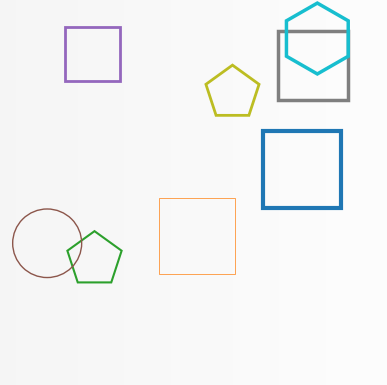[{"shape": "square", "thickness": 3, "radius": 0.5, "center": [0.779, 0.56]}, {"shape": "square", "thickness": 0.5, "radius": 0.49, "center": [0.508, 0.387]}, {"shape": "pentagon", "thickness": 1.5, "radius": 0.37, "center": [0.244, 0.326]}, {"shape": "square", "thickness": 2, "radius": 0.36, "center": [0.239, 0.86]}, {"shape": "circle", "thickness": 1, "radius": 0.45, "center": [0.122, 0.368]}, {"shape": "square", "thickness": 2.5, "radius": 0.45, "center": [0.808, 0.83]}, {"shape": "pentagon", "thickness": 2, "radius": 0.36, "center": [0.6, 0.759]}, {"shape": "hexagon", "thickness": 2.5, "radius": 0.46, "center": [0.819, 0.9]}]